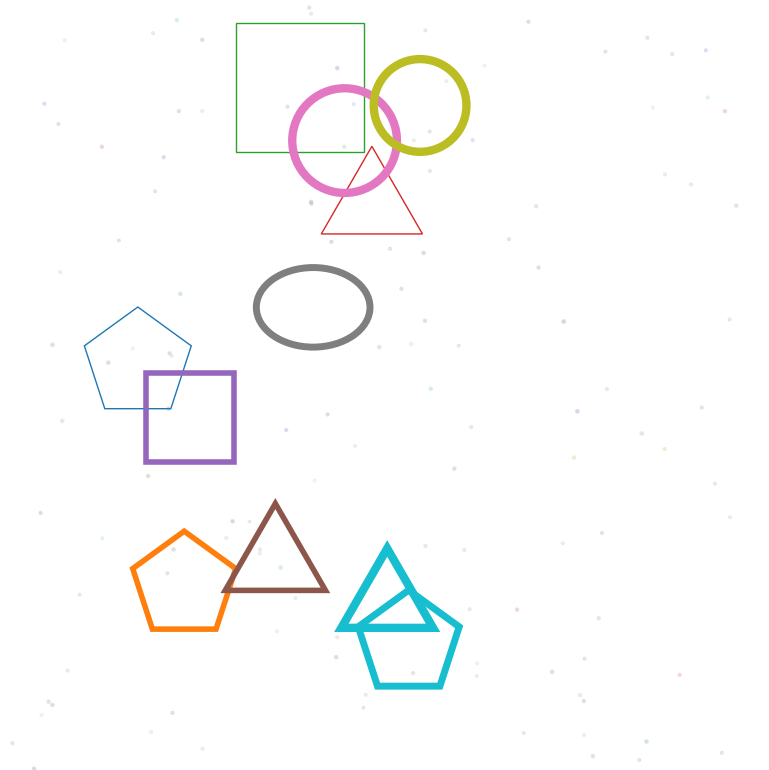[{"shape": "pentagon", "thickness": 0.5, "radius": 0.36, "center": [0.179, 0.528]}, {"shape": "pentagon", "thickness": 2, "radius": 0.35, "center": [0.239, 0.24]}, {"shape": "square", "thickness": 0.5, "radius": 0.42, "center": [0.39, 0.886]}, {"shape": "triangle", "thickness": 0.5, "radius": 0.38, "center": [0.483, 0.734]}, {"shape": "square", "thickness": 2, "radius": 0.29, "center": [0.247, 0.458]}, {"shape": "triangle", "thickness": 2, "radius": 0.38, "center": [0.358, 0.271]}, {"shape": "circle", "thickness": 3, "radius": 0.34, "center": [0.448, 0.817]}, {"shape": "oval", "thickness": 2.5, "radius": 0.37, "center": [0.407, 0.601]}, {"shape": "circle", "thickness": 3, "radius": 0.3, "center": [0.546, 0.863]}, {"shape": "pentagon", "thickness": 2.5, "radius": 0.34, "center": [0.531, 0.165]}, {"shape": "triangle", "thickness": 3, "radius": 0.34, "center": [0.503, 0.219]}]